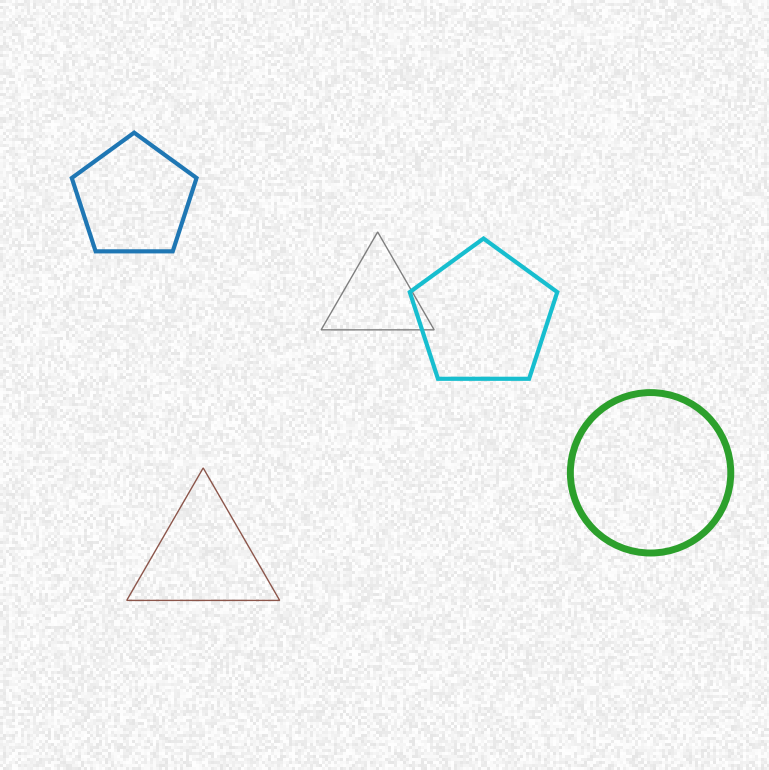[{"shape": "pentagon", "thickness": 1.5, "radius": 0.43, "center": [0.174, 0.743]}, {"shape": "circle", "thickness": 2.5, "radius": 0.52, "center": [0.845, 0.386]}, {"shape": "triangle", "thickness": 0.5, "radius": 0.57, "center": [0.264, 0.278]}, {"shape": "triangle", "thickness": 0.5, "radius": 0.42, "center": [0.49, 0.614]}, {"shape": "pentagon", "thickness": 1.5, "radius": 0.5, "center": [0.628, 0.59]}]